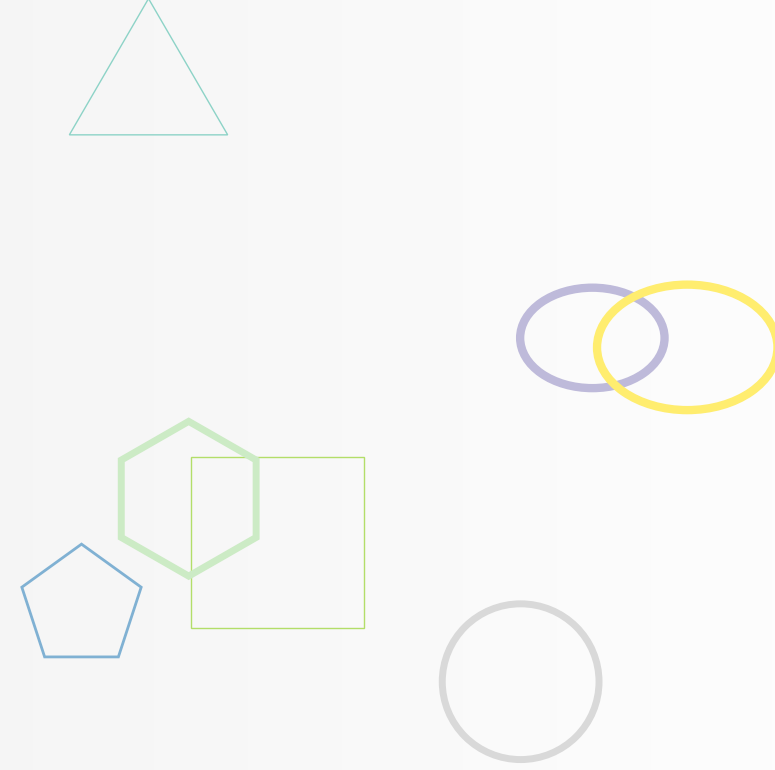[{"shape": "triangle", "thickness": 0.5, "radius": 0.59, "center": [0.192, 0.884]}, {"shape": "oval", "thickness": 3, "radius": 0.47, "center": [0.764, 0.561]}, {"shape": "pentagon", "thickness": 1, "radius": 0.4, "center": [0.105, 0.212]}, {"shape": "square", "thickness": 0.5, "radius": 0.56, "center": [0.358, 0.296]}, {"shape": "circle", "thickness": 2.5, "radius": 0.51, "center": [0.672, 0.115]}, {"shape": "hexagon", "thickness": 2.5, "radius": 0.5, "center": [0.243, 0.352]}, {"shape": "oval", "thickness": 3, "radius": 0.58, "center": [0.887, 0.549]}]